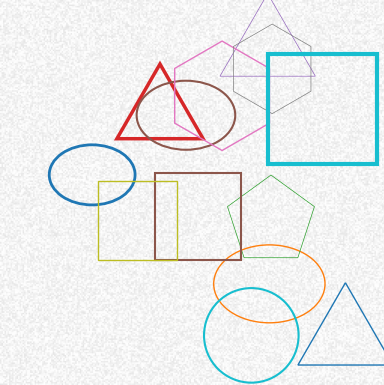[{"shape": "triangle", "thickness": 1, "radius": 0.71, "center": [0.897, 0.123]}, {"shape": "oval", "thickness": 2, "radius": 0.56, "center": [0.239, 0.546]}, {"shape": "oval", "thickness": 1, "radius": 0.72, "center": [0.7, 0.263]}, {"shape": "pentagon", "thickness": 0.5, "radius": 0.59, "center": [0.704, 0.427]}, {"shape": "triangle", "thickness": 2.5, "radius": 0.65, "center": [0.416, 0.704]}, {"shape": "triangle", "thickness": 0.5, "radius": 0.72, "center": [0.695, 0.874]}, {"shape": "square", "thickness": 1.5, "radius": 0.56, "center": [0.514, 0.438]}, {"shape": "oval", "thickness": 1.5, "radius": 0.64, "center": [0.483, 0.701]}, {"shape": "hexagon", "thickness": 1, "radius": 0.71, "center": [0.577, 0.751]}, {"shape": "hexagon", "thickness": 0.5, "radius": 0.58, "center": [0.707, 0.821]}, {"shape": "square", "thickness": 1, "radius": 0.52, "center": [0.357, 0.427]}, {"shape": "circle", "thickness": 1.5, "radius": 0.61, "center": [0.653, 0.129]}, {"shape": "square", "thickness": 3, "radius": 0.71, "center": [0.838, 0.716]}]